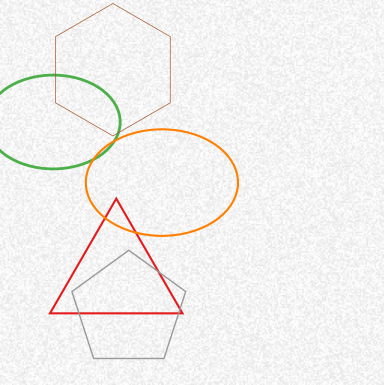[{"shape": "triangle", "thickness": 1.5, "radius": 0.99, "center": [0.302, 0.285]}, {"shape": "oval", "thickness": 2, "radius": 0.87, "center": [0.138, 0.683]}, {"shape": "oval", "thickness": 1.5, "radius": 0.99, "center": [0.421, 0.526]}, {"shape": "hexagon", "thickness": 0.5, "radius": 0.86, "center": [0.293, 0.819]}, {"shape": "pentagon", "thickness": 1, "radius": 0.78, "center": [0.335, 0.195]}]